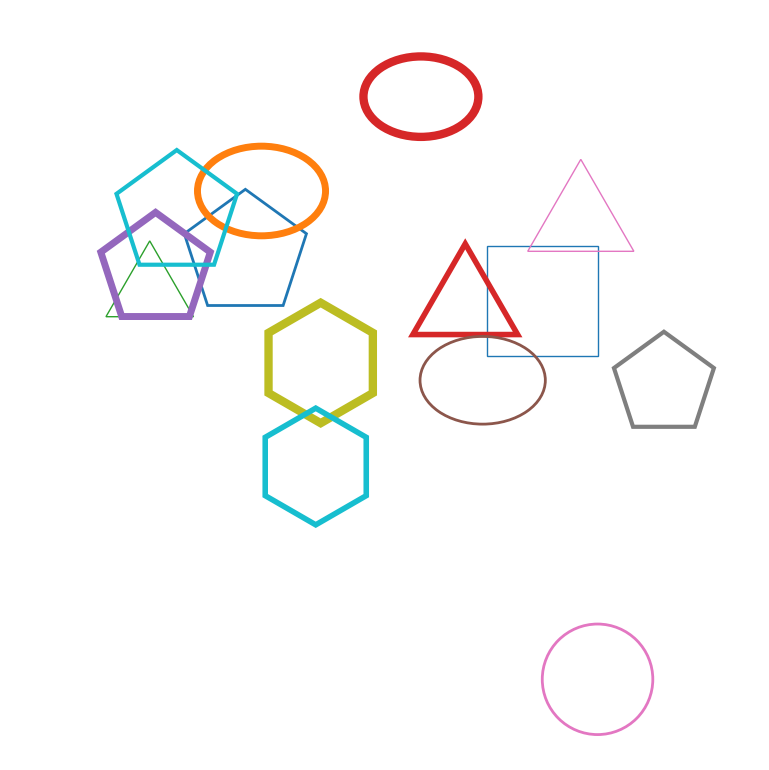[{"shape": "pentagon", "thickness": 1, "radius": 0.42, "center": [0.319, 0.671]}, {"shape": "square", "thickness": 0.5, "radius": 0.36, "center": [0.705, 0.61]}, {"shape": "oval", "thickness": 2.5, "radius": 0.42, "center": [0.34, 0.752]}, {"shape": "triangle", "thickness": 0.5, "radius": 0.33, "center": [0.194, 0.621]}, {"shape": "oval", "thickness": 3, "radius": 0.37, "center": [0.547, 0.874]}, {"shape": "triangle", "thickness": 2, "radius": 0.39, "center": [0.604, 0.605]}, {"shape": "pentagon", "thickness": 2.5, "radius": 0.37, "center": [0.202, 0.649]}, {"shape": "oval", "thickness": 1, "radius": 0.41, "center": [0.627, 0.506]}, {"shape": "triangle", "thickness": 0.5, "radius": 0.4, "center": [0.754, 0.713]}, {"shape": "circle", "thickness": 1, "radius": 0.36, "center": [0.776, 0.118]}, {"shape": "pentagon", "thickness": 1.5, "radius": 0.34, "center": [0.862, 0.501]}, {"shape": "hexagon", "thickness": 3, "radius": 0.39, "center": [0.416, 0.529]}, {"shape": "pentagon", "thickness": 1.5, "radius": 0.41, "center": [0.23, 0.723]}, {"shape": "hexagon", "thickness": 2, "radius": 0.38, "center": [0.41, 0.394]}]